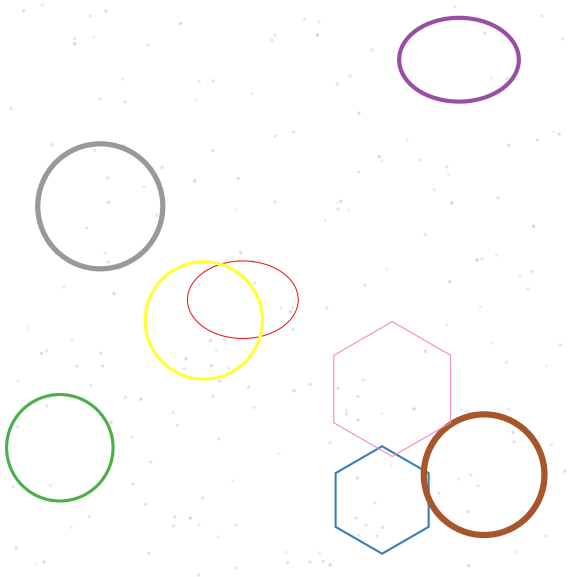[{"shape": "oval", "thickness": 0.5, "radius": 0.48, "center": [0.421, 0.48]}, {"shape": "hexagon", "thickness": 1, "radius": 0.47, "center": [0.662, 0.133]}, {"shape": "circle", "thickness": 1.5, "radius": 0.46, "center": [0.104, 0.224]}, {"shape": "oval", "thickness": 2, "radius": 0.52, "center": [0.795, 0.896]}, {"shape": "circle", "thickness": 1.5, "radius": 0.51, "center": [0.353, 0.444]}, {"shape": "circle", "thickness": 3, "radius": 0.52, "center": [0.838, 0.177]}, {"shape": "hexagon", "thickness": 0.5, "radius": 0.58, "center": [0.679, 0.325]}, {"shape": "circle", "thickness": 2.5, "radius": 0.54, "center": [0.174, 0.642]}]